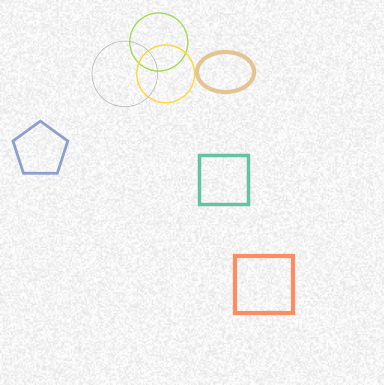[{"shape": "square", "thickness": 2.5, "radius": 0.32, "center": [0.58, 0.533]}, {"shape": "square", "thickness": 3, "radius": 0.37, "center": [0.685, 0.261]}, {"shape": "pentagon", "thickness": 2, "radius": 0.37, "center": [0.105, 0.611]}, {"shape": "circle", "thickness": 1, "radius": 0.38, "center": [0.412, 0.891]}, {"shape": "circle", "thickness": 1, "radius": 0.38, "center": [0.43, 0.808]}, {"shape": "oval", "thickness": 3, "radius": 0.37, "center": [0.586, 0.813]}, {"shape": "circle", "thickness": 0.5, "radius": 0.43, "center": [0.324, 0.808]}]